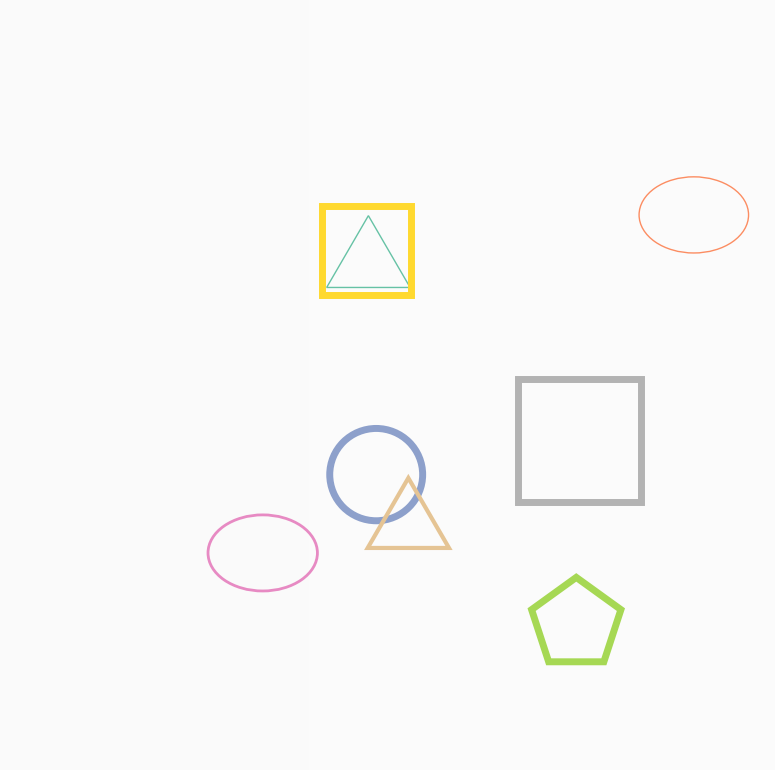[{"shape": "triangle", "thickness": 0.5, "radius": 0.31, "center": [0.475, 0.658]}, {"shape": "oval", "thickness": 0.5, "radius": 0.35, "center": [0.895, 0.721]}, {"shape": "circle", "thickness": 2.5, "radius": 0.3, "center": [0.485, 0.384]}, {"shape": "oval", "thickness": 1, "radius": 0.35, "center": [0.339, 0.282]}, {"shape": "pentagon", "thickness": 2.5, "radius": 0.3, "center": [0.744, 0.19]}, {"shape": "square", "thickness": 2.5, "radius": 0.29, "center": [0.473, 0.675]}, {"shape": "triangle", "thickness": 1.5, "radius": 0.3, "center": [0.527, 0.319]}, {"shape": "square", "thickness": 2.5, "radius": 0.4, "center": [0.748, 0.428]}]